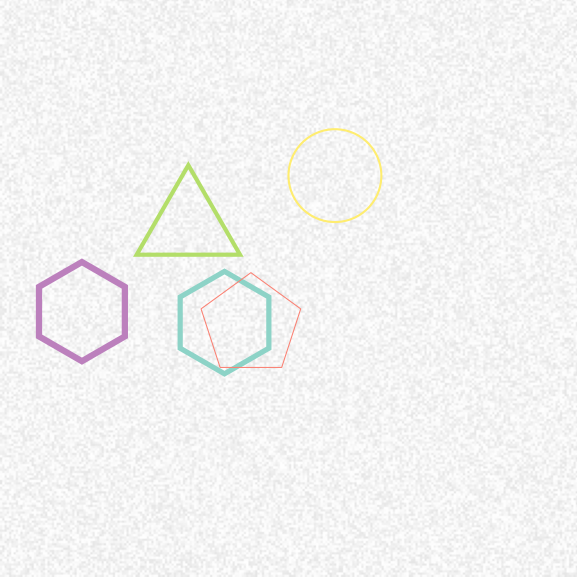[{"shape": "hexagon", "thickness": 2.5, "radius": 0.44, "center": [0.389, 0.441]}, {"shape": "pentagon", "thickness": 0.5, "radius": 0.45, "center": [0.434, 0.436]}, {"shape": "triangle", "thickness": 2, "radius": 0.52, "center": [0.326, 0.61]}, {"shape": "hexagon", "thickness": 3, "radius": 0.43, "center": [0.142, 0.46]}, {"shape": "circle", "thickness": 1, "radius": 0.4, "center": [0.58, 0.695]}]